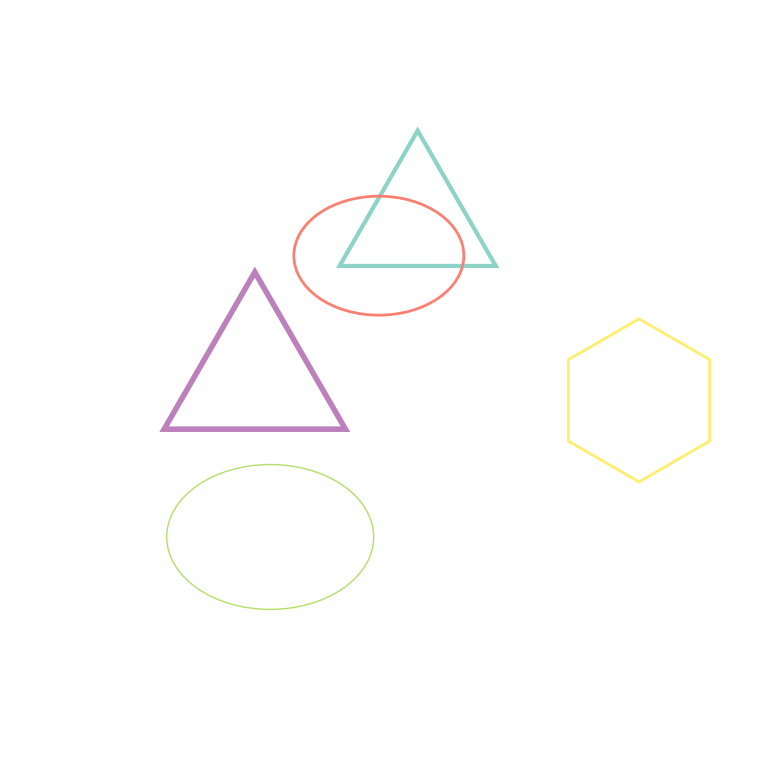[{"shape": "triangle", "thickness": 1.5, "radius": 0.59, "center": [0.542, 0.713]}, {"shape": "oval", "thickness": 1, "radius": 0.55, "center": [0.492, 0.668]}, {"shape": "oval", "thickness": 0.5, "radius": 0.67, "center": [0.351, 0.303]}, {"shape": "triangle", "thickness": 2, "radius": 0.68, "center": [0.331, 0.511]}, {"shape": "hexagon", "thickness": 1, "radius": 0.53, "center": [0.83, 0.48]}]